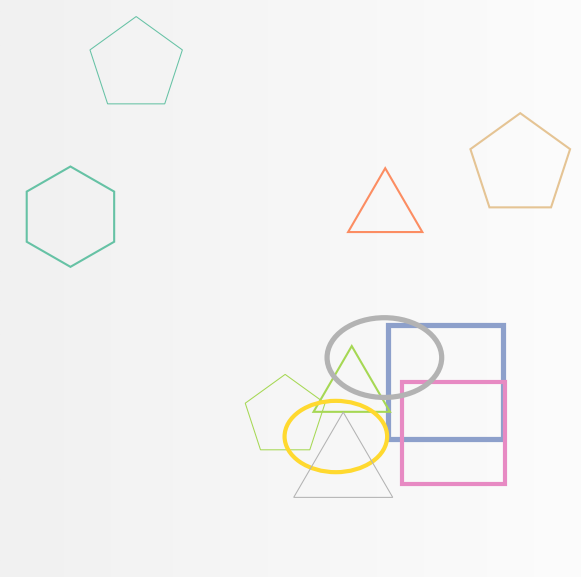[{"shape": "pentagon", "thickness": 0.5, "radius": 0.42, "center": [0.234, 0.887]}, {"shape": "hexagon", "thickness": 1, "radius": 0.43, "center": [0.121, 0.624]}, {"shape": "triangle", "thickness": 1, "radius": 0.37, "center": [0.663, 0.634]}, {"shape": "square", "thickness": 2.5, "radius": 0.49, "center": [0.766, 0.338]}, {"shape": "square", "thickness": 2, "radius": 0.44, "center": [0.781, 0.249]}, {"shape": "pentagon", "thickness": 0.5, "radius": 0.36, "center": [0.491, 0.279]}, {"shape": "triangle", "thickness": 1, "radius": 0.38, "center": [0.605, 0.324]}, {"shape": "oval", "thickness": 2, "radius": 0.44, "center": [0.578, 0.243]}, {"shape": "pentagon", "thickness": 1, "radius": 0.45, "center": [0.895, 0.713]}, {"shape": "oval", "thickness": 2.5, "radius": 0.49, "center": [0.661, 0.38]}, {"shape": "triangle", "thickness": 0.5, "radius": 0.49, "center": [0.59, 0.187]}]